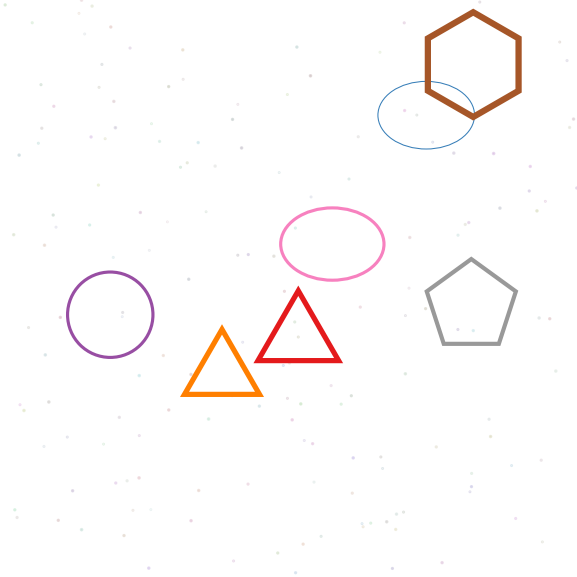[{"shape": "triangle", "thickness": 2.5, "radius": 0.4, "center": [0.517, 0.415]}, {"shape": "oval", "thickness": 0.5, "radius": 0.42, "center": [0.738, 0.8]}, {"shape": "circle", "thickness": 1.5, "radius": 0.37, "center": [0.191, 0.454]}, {"shape": "triangle", "thickness": 2.5, "radius": 0.37, "center": [0.384, 0.354]}, {"shape": "hexagon", "thickness": 3, "radius": 0.45, "center": [0.819, 0.887]}, {"shape": "oval", "thickness": 1.5, "radius": 0.45, "center": [0.575, 0.577]}, {"shape": "pentagon", "thickness": 2, "radius": 0.41, "center": [0.816, 0.469]}]